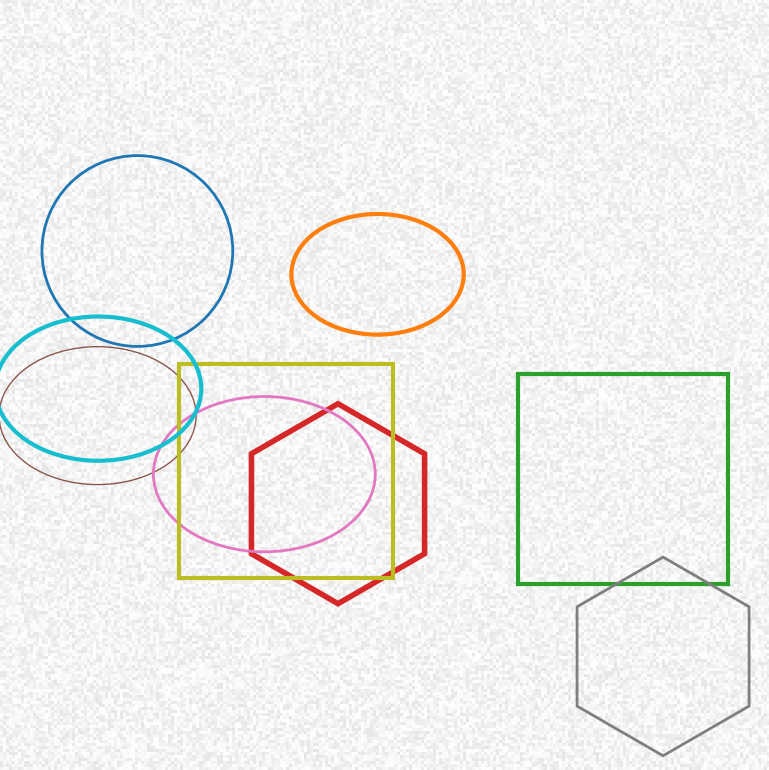[{"shape": "circle", "thickness": 1, "radius": 0.62, "center": [0.178, 0.674]}, {"shape": "oval", "thickness": 1.5, "radius": 0.56, "center": [0.49, 0.644]}, {"shape": "square", "thickness": 1.5, "radius": 0.68, "center": [0.809, 0.378]}, {"shape": "hexagon", "thickness": 2, "radius": 0.65, "center": [0.439, 0.346]}, {"shape": "oval", "thickness": 0.5, "radius": 0.64, "center": [0.127, 0.46]}, {"shape": "oval", "thickness": 1, "radius": 0.72, "center": [0.343, 0.384]}, {"shape": "hexagon", "thickness": 1, "radius": 0.64, "center": [0.861, 0.147]}, {"shape": "square", "thickness": 1.5, "radius": 0.69, "center": [0.372, 0.389]}, {"shape": "oval", "thickness": 1.5, "radius": 0.67, "center": [0.128, 0.495]}]